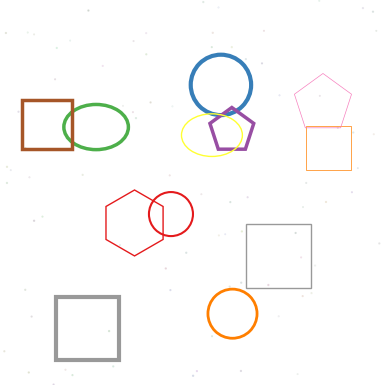[{"shape": "hexagon", "thickness": 1, "radius": 0.43, "center": [0.349, 0.421]}, {"shape": "circle", "thickness": 1.5, "radius": 0.29, "center": [0.444, 0.444]}, {"shape": "circle", "thickness": 3, "radius": 0.39, "center": [0.574, 0.779]}, {"shape": "oval", "thickness": 2.5, "radius": 0.42, "center": [0.25, 0.67]}, {"shape": "pentagon", "thickness": 2.5, "radius": 0.3, "center": [0.602, 0.661]}, {"shape": "circle", "thickness": 2, "radius": 0.32, "center": [0.604, 0.185]}, {"shape": "square", "thickness": 0.5, "radius": 0.29, "center": [0.854, 0.616]}, {"shape": "oval", "thickness": 1, "radius": 0.4, "center": [0.55, 0.649]}, {"shape": "square", "thickness": 2.5, "radius": 0.32, "center": [0.123, 0.677]}, {"shape": "pentagon", "thickness": 0.5, "radius": 0.39, "center": [0.839, 0.731]}, {"shape": "square", "thickness": 3, "radius": 0.41, "center": [0.226, 0.147]}, {"shape": "square", "thickness": 1, "radius": 0.42, "center": [0.723, 0.335]}]